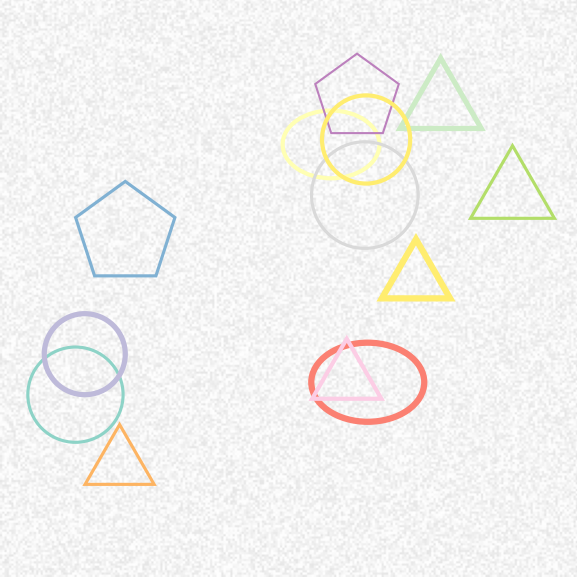[{"shape": "circle", "thickness": 1.5, "radius": 0.41, "center": [0.131, 0.316]}, {"shape": "oval", "thickness": 2, "radius": 0.42, "center": [0.573, 0.749]}, {"shape": "circle", "thickness": 2.5, "radius": 0.35, "center": [0.147, 0.386]}, {"shape": "oval", "thickness": 3, "radius": 0.49, "center": [0.637, 0.337]}, {"shape": "pentagon", "thickness": 1.5, "radius": 0.45, "center": [0.217, 0.595]}, {"shape": "triangle", "thickness": 1.5, "radius": 0.35, "center": [0.207, 0.195]}, {"shape": "triangle", "thickness": 1.5, "radius": 0.42, "center": [0.887, 0.663]}, {"shape": "triangle", "thickness": 2, "radius": 0.35, "center": [0.6, 0.343]}, {"shape": "circle", "thickness": 1.5, "radius": 0.46, "center": [0.632, 0.661]}, {"shape": "pentagon", "thickness": 1, "radius": 0.38, "center": [0.618, 0.83]}, {"shape": "triangle", "thickness": 2.5, "radius": 0.41, "center": [0.763, 0.817]}, {"shape": "triangle", "thickness": 3, "radius": 0.34, "center": [0.72, 0.517]}, {"shape": "circle", "thickness": 2, "radius": 0.38, "center": [0.634, 0.758]}]